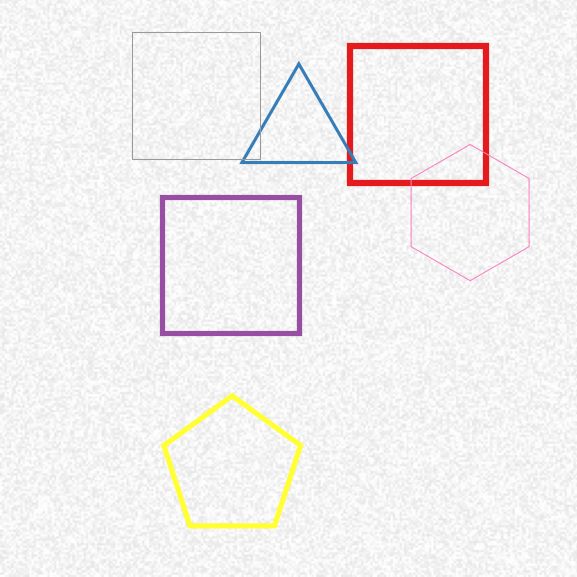[{"shape": "square", "thickness": 3, "radius": 0.59, "center": [0.724, 0.801]}, {"shape": "triangle", "thickness": 1.5, "radius": 0.57, "center": [0.517, 0.775]}, {"shape": "square", "thickness": 2.5, "radius": 0.59, "center": [0.399, 0.54]}, {"shape": "pentagon", "thickness": 2.5, "radius": 0.62, "center": [0.402, 0.189]}, {"shape": "hexagon", "thickness": 0.5, "radius": 0.59, "center": [0.814, 0.631]}, {"shape": "square", "thickness": 0.5, "radius": 0.55, "center": [0.34, 0.834]}]